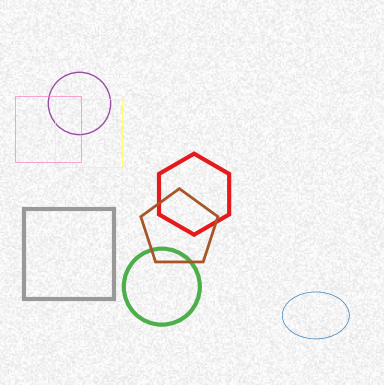[{"shape": "hexagon", "thickness": 3, "radius": 0.53, "center": [0.504, 0.496]}, {"shape": "oval", "thickness": 0.5, "radius": 0.44, "center": [0.82, 0.181]}, {"shape": "circle", "thickness": 3, "radius": 0.49, "center": [0.42, 0.255]}, {"shape": "circle", "thickness": 1, "radius": 0.4, "center": [0.206, 0.731]}, {"shape": "square", "thickness": 0.5, "radius": 0.44, "center": [0.23, 0.655]}, {"shape": "pentagon", "thickness": 2, "radius": 0.53, "center": [0.466, 0.405]}, {"shape": "square", "thickness": 0.5, "radius": 0.43, "center": [0.125, 0.665]}, {"shape": "square", "thickness": 3, "radius": 0.58, "center": [0.179, 0.341]}]